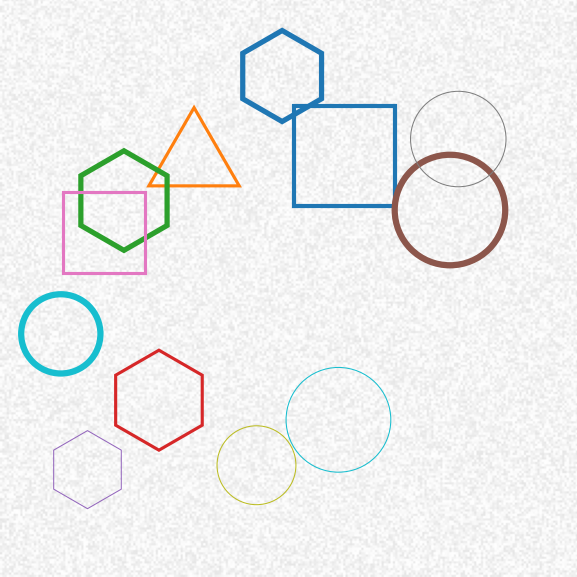[{"shape": "square", "thickness": 2, "radius": 0.44, "center": [0.597, 0.729]}, {"shape": "hexagon", "thickness": 2.5, "radius": 0.39, "center": [0.489, 0.867]}, {"shape": "triangle", "thickness": 1.5, "radius": 0.45, "center": [0.336, 0.722]}, {"shape": "hexagon", "thickness": 2.5, "radius": 0.43, "center": [0.215, 0.652]}, {"shape": "hexagon", "thickness": 1.5, "radius": 0.43, "center": [0.275, 0.306]}, {"shape": "hexagon", "thickness": 0.5, "radius": 0.34, "center": [0.151, 0.186]}, {"shape": "circle", "thickness": 3, "radius": 0.48, "center": [0.779, 0.635]}, {"shape": "square", "thickness": 1.5, "radius": 0.35, "center": [0.18, 0.597]}, {"shape": "circle", "thickness": 0.5, "radius": 0.41, "center": [0.794, 0.758]}, {"shape": "circle", "thickness": 0.5, "radius": 0.34, "center": [0.444, 0.194]}, {"shape": "circle", "thickness": 0.5, "radius": 0.45, "center": [0.586, 0.272]}, {"shape": "circle", "thickness": 3, "radius": 0.34, "center": [0.105, 0.421]}]